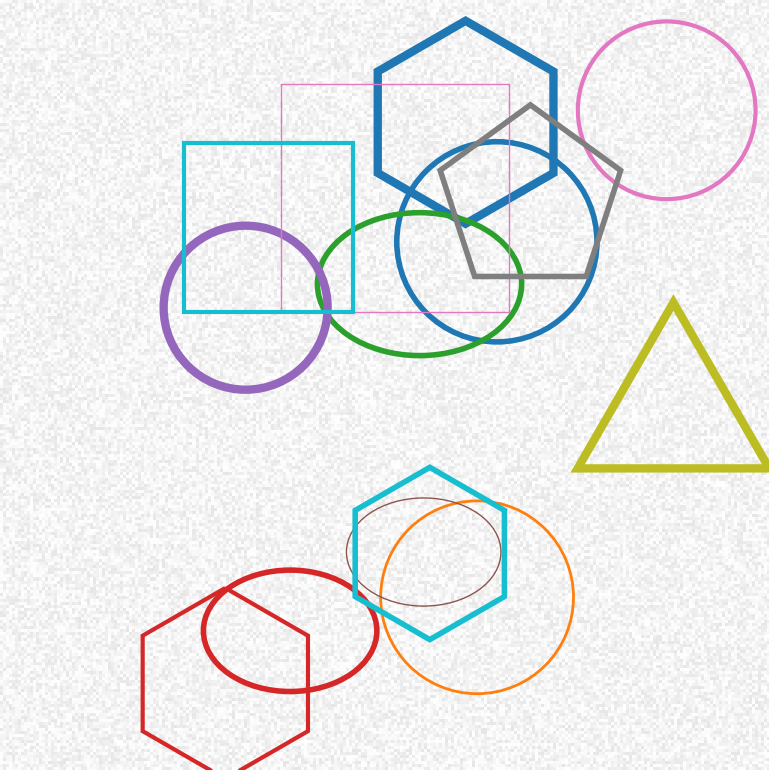[{"shape": "circle", "thickness": 2, "radius": 0.65, "center": [0.645, 0.686]}, {"shape": "hexagon", "thickness": 3, "radius": 0.66, "center": [0.605, 0.841]}, {"shape": "circle", "thickness": 1, "radius": 0.63, "center": [0.62, 0.224]}, {"shape": "oval", "thickness": 2, "radius": 0.66, "center": [0.545, 0.631]}, {"shape": "oval", "thickness": 2, "radius": 0.56, "center": [0.377, 0.181]}, {"shape": "hexagon", "thickness": 1.5, "radius": 0.62, "center": [0.293, 0.112]}, {"shape": "circle", "thickness": 3, "radius": 0.53, "center": [0.319, 0.6]}, {"shape": "oval", "thickness": 0.5, "radius": 0.5, "center": [0.55, 0.283]}, {"shape": "circle", "thickness": 1.5, "radius": 0.58, "center": [0.866, 0.857]}, {"shape": "square", "thickness": 0.5, "radius": 0.74, "center": [0.513, 0.743]}, {"shape": "pentagon", "thickness": 2, "radius": 0.62, "center": [0.689, 0.741]}, {"shape": "triangle", "thickness": 3, "radius": 0.72, "center": [0.875, 0.463]}, {"shape": "square", "thickness": 1.5, "radius": 0.55, "center": [0.349, 0.705]}, {"shape": "hexagon", "thickness": 2, "radius": 0.56, "center": [0.558, 0.281]}]